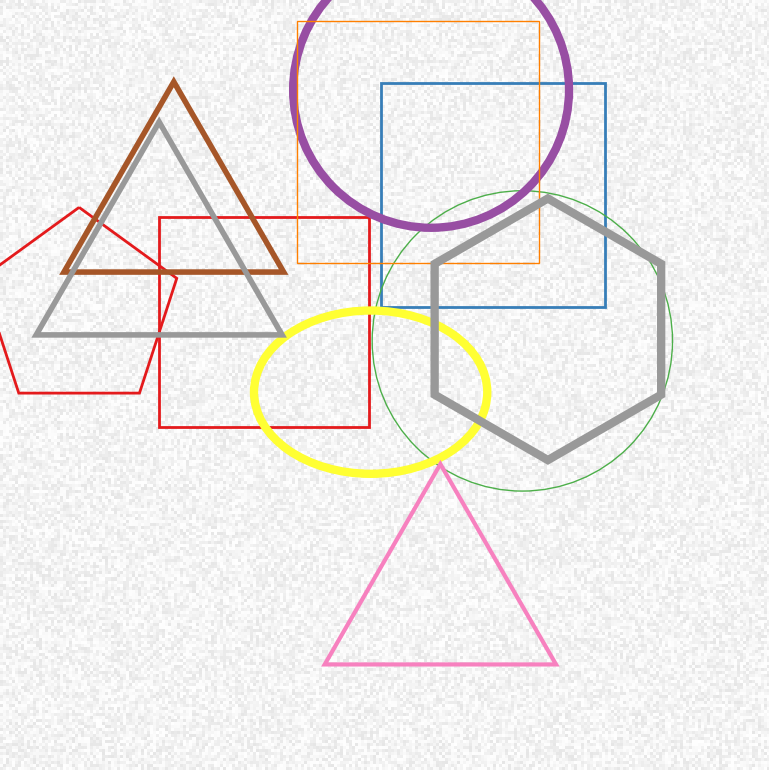[{"shape": "square", "thickness": 1, "radius": 0.68, "center": [0.343, 0.582]}, {"shape": "pentagon", "thickness": 1, "radius": 0.67, "center": [0.103, 0.597]}, {"shape": "square", "thickness": 1, "radius": 0.73, "center": [0.64, 0.747]}, {"shape": "circle", "thickness": 0.5, "radius": 0.98, "center": [0.678, 0.557]}, {"shape": "circle", "thickness": 3, "radius": 0.9, "center": [0.56, 0.883]}, {"shape": "square", "thickness": 0.5, "radius": 0.79, "center": [0.542, 0.816]}, {"shape": "oval", "thickness": 3, "radius": 0.76, "center": [0.481, 0.491]}, {"shape": "triangle", "thickness": 2, "radius": 0.82, "center": [0.226, 0.729]}, {"shape": "triangle", "thickness": 1.5, "radius": 0.87, "center": [0.572, 0.224]}, {"shape": "triangle", "thickness": 2, "radius": 0.92, "center": [0.207, 0.657]}, {"shape": "hexagon", "thickness": 3, "radius": 0.85, "center": [0.712, 0.572]}]